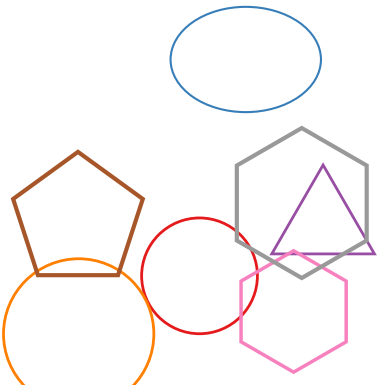[{"shape": "circle", "thickness": 2, "radius": 0.75, "center": [0.518, 0.284]}, {"shape": "oval", "thickness": 1.5, "radius": 0.98, "center": [0.638, 0.845]}, {"shape": "triangle", "thickness": 2, "radius": 0.77, "center": [0.839, 0.417]}, {"shape": "circle", "thickness": 2, "radius": 0.98, "center": [0.204, 0.133]}, {"shape": "pentagon", "thickness": 3, "radius": 0.89, "center": [0.203, 0.428]}, {"shape": "hexagon", "thickness": 2.5, "radius": 0.79, "center": [0.763, 0.191]}, {"shape": "hexagon", "thickness": 3, "radius": 0.97, "center": [0.784, 0.473]}]